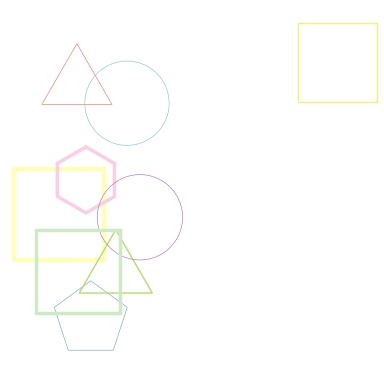[{"shape": "circle", "thickness": 0.5, "radius": 0.55, "center": [0.33, 0.732]}, {"shape": "square", "thickness": 3, "radius": 0.59, "center": [0.153, 0.443]}, {"shape": "triangle", "thickness": 0.5, "radius": 0.53, "center": [0.2, 0.781]}, {"shape": "pentagon", "thickness": 0.5, "radius": 0.5, "center": [0.236, 0.171]}, {"shape": "triangle", "thickness": 1, "radius": 0.55, "center": [0.301, 0.294]}, {"shape": "hexagon", "thickness": 2.5, "radius": 0.43, "center": [0.223, 0.533]}, {"shape": "circle", "thickness": 0.5, "radius": 0.55, "center": [0.363, 0.436]}, {"shape": "square", "thickness": 2.5, "radius": 0.54, "center": [0.202, 0.294]}, {"shape": "square", "thickness": 1, "radius": 0.51, "center": [0.876, 0.838]}]